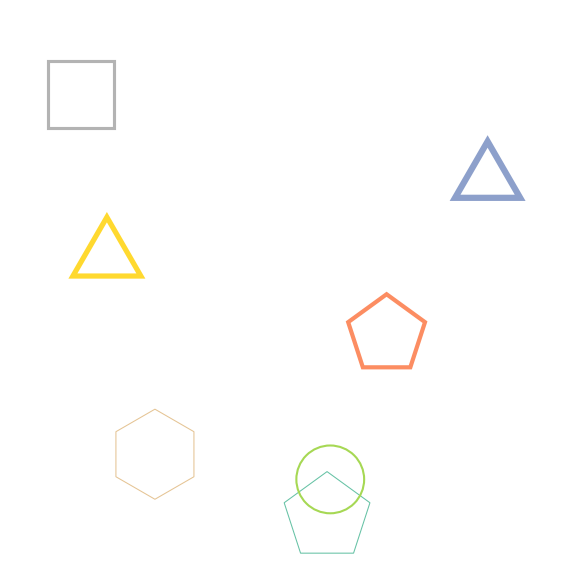[{"shape": "pentagon", "thickness": 0.5, "radius": 0.39, "center": [0.566, 0.104]}, {"shape": "pentagon", "thickness": 2, "radius": 0.35, "center": [0.669, 0.42]}, {"shape": "triangle", "thickness": 3, "radius": 0.33, "center": [0.844, 0.689]}, {"shape": "circle", "thickness": 1, "radius": 0.29, "center": [0.572, 0.169]}, {"shape": "triangle", "thickness": 2.5, "radius": 0.34, "center": [0.185, 0.555]}, {"shape": "hexagon", "thickness": 0.5, "radius": 0.39, "center": [0.268, 0.213]}, {"shape": "square", "thickness": 1.5, "radius": 0.29, "center": [0.14, 0.835]}]